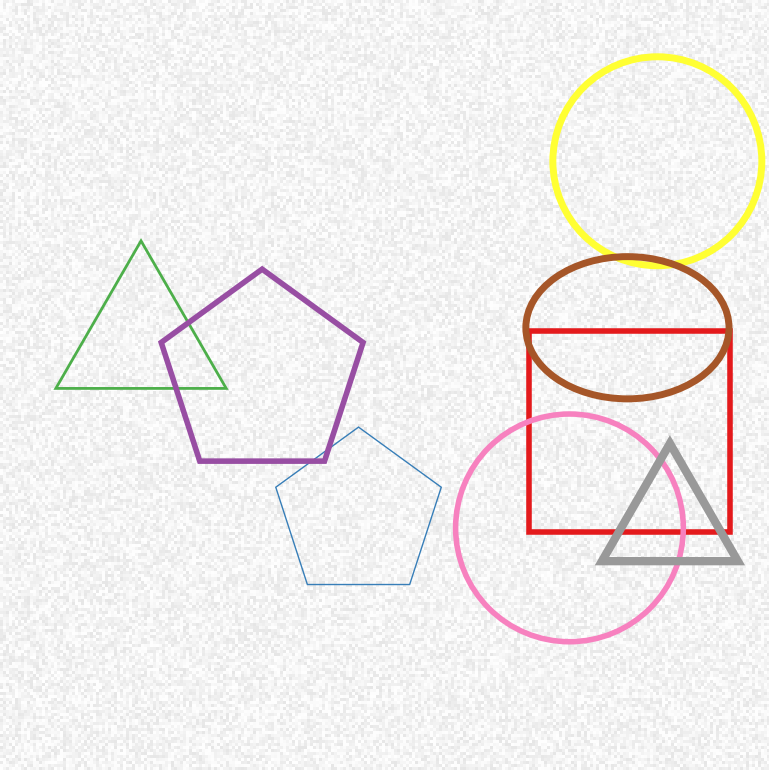[{"shape": "square", "thickness": 2, "radius": 0.65, "center": [0.817, 0.44]}, {"shape": "pentagon", "thickness": 0.5, "radius": 0.57, "center": [0.466, 0.332]}, {"shape": "triangle", "thickness": 1, "radius": 0.64, "center": [0.183, 0.559]}, {"shape": "pentagon", "thickness": 2, "radius": 0.69, "center": [0.34, 0.513]}, {"shape": "circle", "thickness": 2.5, "radius": 0.68, "center": [0.854, 0.791]}, {"shape": "oval", "thickness": 2.5, "radius": 0.66, "center": [0.815, 0.574]}, {"shape": "circle", "thickness": 2, "radius": 0.74, "center": [0.74, 0.314]}, {"shape": "triangle", "thickness": 3, "radius": 0.51, "center": [0.87, 0.322]}]